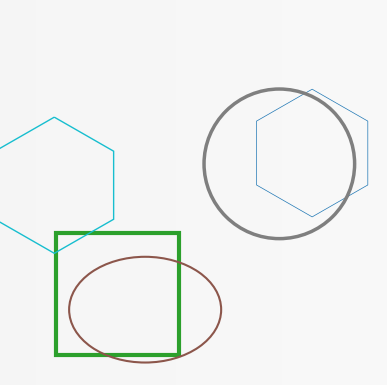[{"shape": "hexagon", "thickness": 0.5, "radius": 0.83, "center": [0.806, 0.602]}, {"shape": "square", "thickness": 3, "radius": 0.79, "center": [0.303, 0.236]}, {"shape": "oval", "thickness": 1.5, "radius": 0.98, "center": [0.375, 0.196]}, {"shape": "circle", "thickness": 2.5, "radius": 0.97, "center": [0.721, 0.574]}, {"shape": "hexagon", "thickness": 1, "radius": 0.88, "center": [0.14, 0.519]}]